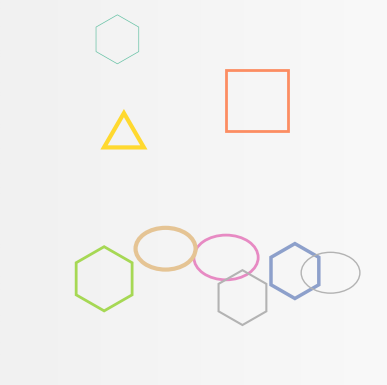[{"shape": "hexagon", "thickness": 0.5, "radius": 0.32, "center": [0.303, 0.898]}, {"shape": "square", "thickness": 2, "radius": 0.4, "center": [0.662, 0.738]}, {"shape": "hexagon", "thickness": 2.5, "radius": 0.36, "center": [0.761, 0.296]}, {"shape": "oval", "thickness": 2, "radius": 0.41, "center": [0.583, 0.331]}, {"shape": "hexagon", "thickness": 2, "radius": 0.42, "center": [0.269, 0.276]}, {"shape": "triangle", "thickness": 3, "radius": 0.3, "center": [0.32, 0.647]}, {"shape": "oval", "thickness": 3, "radius": 0.39, "center": [0.427, 0.354]}, {"shape": "hexagon", "thickness": 1.5, "radius": 0.36, "center": [0.626, 0.227]}, {"shape": "oval", "thickness": 1, "radius": 0.38, "center": [0.853, 0.292]}]